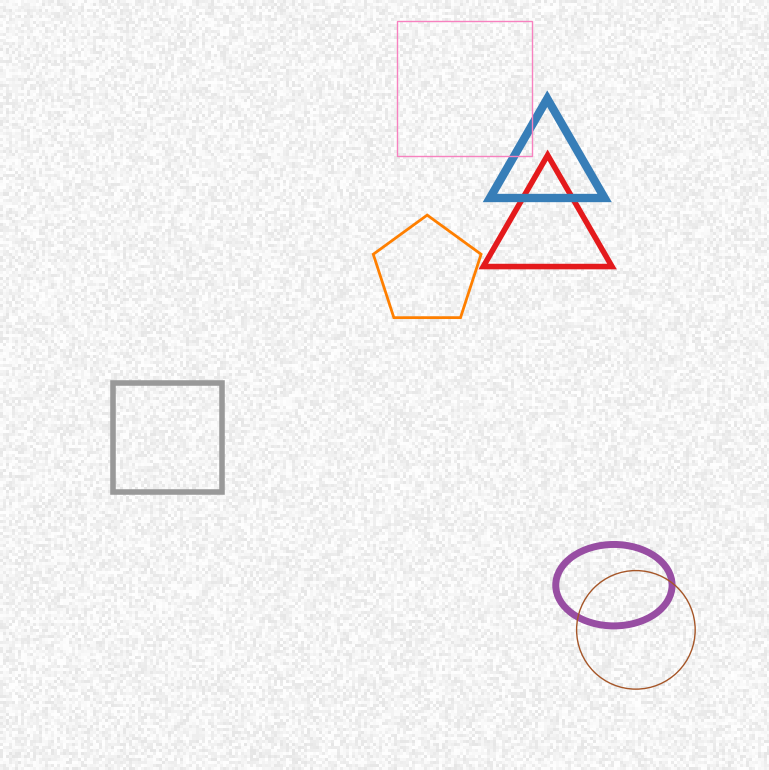[{"shape": "triangle", "thickness": 2, "radius": 0.48, "center": [0.711, 0.702]}, {"shape": "triangle", "thickness": 3, "radius": 0.43, "center": [0.711, 0.786]}, {"shape": "oval", "thickness": 2.5, "radius": 0.38, "center": [0.797, 0.24]}, {"shape": "pentagon", "thickness": 1, "radius": 0.37, "center": [0.555, 0.647]}, {"shape": "circle", "thickness": 0.5, "radius": 0.38, "center": [0.826, 0.182]}, {"shape": "square", "thickness": 0.5, "radius": 0.44, "center": [0.603, 0.885]}, {"shape": "square", "thickness": 2, "radius": 0.35, "center": [0.218, 0.432]}]